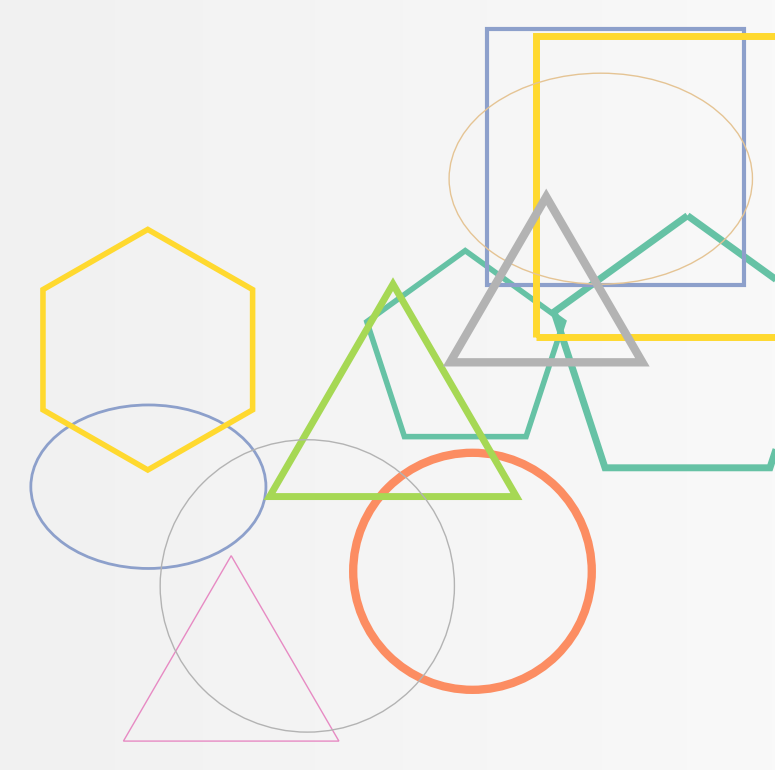[{"shape": "pentagon", "thickness": 2.5, "radius": 0.91, "center": [0.887, 0.539]}, {"shape": "pentagon", "thickness": 2, "radius": 0.67, "center": [0.6, 0.541]}, {"shape": "circle", "thickness": 3, "radius": 0.77, "center": [0.61, 0.258]}, {"shape": "oval", "thickness": 1, "radius": 0.76, "center": [0.191, 0.368]}, {"shape": "square", "thickness": 1.5, "radius": 0.83, "center": [0.794, 0.796]}, {"shape": "triangle", "thickness": 0.5, "radius": 0.8, "center": [0.298, 0.118]}, {"shape": "triangle", "thickness": 2.5, "radius": 0.92, "center": [0.507, 0.447]}, {"shape": "hexagon", "thickness": 2, "radius": 0.78, "center": [0.191, 0.546]}, {"shape": "square", "thickness": 2.5, "radius": 0.98, "center": [0.888, 0.758]}, {"shape": "oval", "thickness": 0.5, "radius": 0.98, "center": [0.775, 0.768]}, {"shape": "circle", "thickness": 0.5, "radius": 0.95, "center": [0.397, 0.239]}, {"shape": "triangle", "thickness": 3, "radius": 0.72, "center": [0.705, 0.601]}]